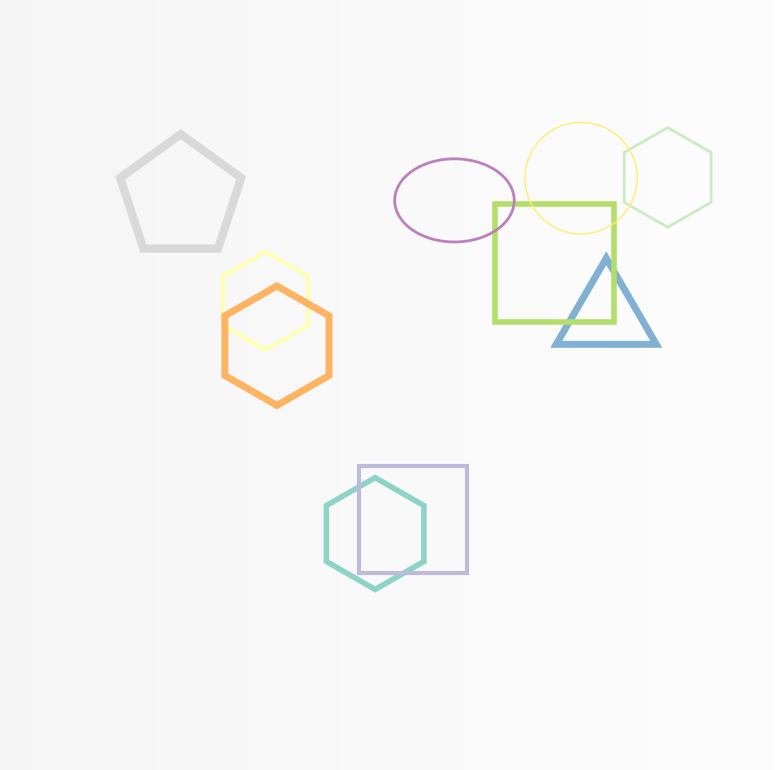[{"shape": "hexagon", "thickness": 2, "radius": 0.36, "center": [0.484, 0.307]}, {"shape": "hexagon", "thickness": 1.5, "radius": 0.32, "center": [0.343, 0.609]}, {"shape": "square", "thickness": 1.5, "radius": 0.35, "center": [0.533, 0.325]}, {"shape": "triangle", "thickness": 2.5, "radius": 0.37, "center": [0.782, 0.59]}, {"shape": "hexagon", "thickness": 2.5, "radius": 0.39, "center": [0.357, 0.551]}, {"shape": "square", "thickness": 2, "radius": 0.38, "center": [0.715, 0.659]}, {"shape": "pentagon", "thickness": 3, "radius": 0.41, "center": [0.233, 0.744]}, {"shape": "oval", "thickness": 1, "radius": 0.39, "center": [0.586, 0.74]}, {"shape": "hexagon", "thickness": 1, "radius": 0.32, "center": [0.862, 0.77]}, {"shape": "circle", "thickness": 0.5, "radius": 0.36, "center": [0.75, 0.769]}]